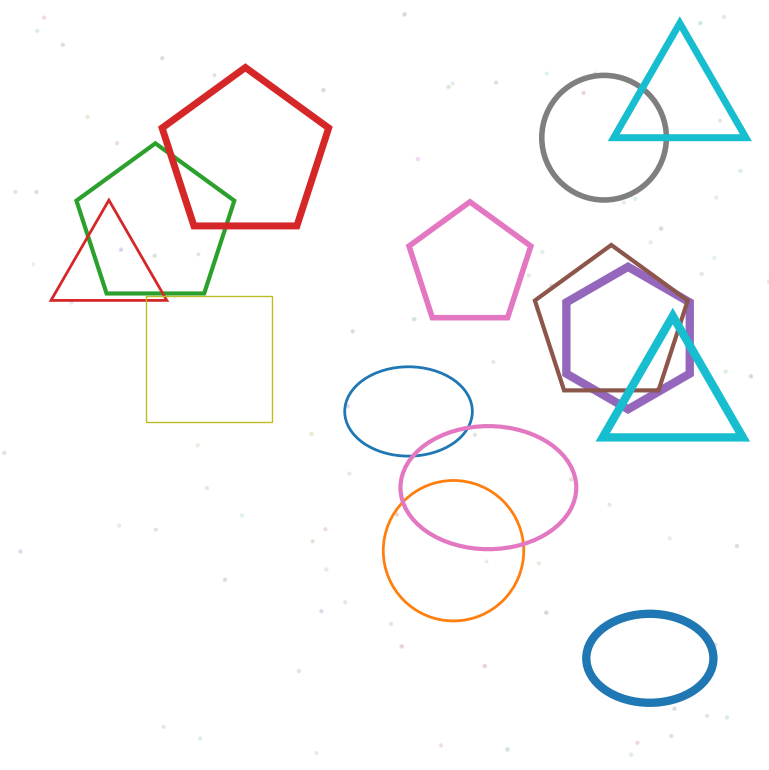[{"shape": "oval", "thickness": 3, "radius": 0.41, "center": [0.844, 0.145]}, {"shape": "oval", "thickness": 1, "radius": 0.41, "center": [0.531, 0.466]}, {"shape": "circle", "thickness": 1, "radius": 0.46, "center": [0.589, 0.285]}, {"shape": "pentagon", "thickness": 1.5, "radius": 0.54, "center": [0.202, 0.706]}, {"shape": "triangle", "thickness": 1, "radius": 0.43, "center": [0.141, 0.653]}, {"shape": "pentagon", "thickness": 2.5, "radius": 0.57, "center": [0.319, 0.799]}, {"shape": "hexagon", "thickness": 3, "radius": 0.46, "center": [0.816, 0.561]}, {"shape": "pentagon", "thickness": 1.5, "radius": 0.52, "center": [0.794, 0.577]}, {"shape": "pentagon", "thickness": 2, "radius": 0.42, "center": [0.61, 0.655]}, {"shape": "oval", "thickness": 1.5, "radius": 0.57, "center": [0.634, 0.367]}, {"shape": "circle", "thickness": 2, "radius": 0.4, "center": [0.785, 0.821]}, {"shape": "square", "thickness": 0.5, "radius": 0.41, "center": [0.271, 0.534]}, {"shape": "triangle", "thickness": 3, "radius": 0.53, "center": [0.874, 0.484]}, {"shape": "triangle", "thickness": 2.5, "radius": 0.5, "center": [0.883, 0.871]}]